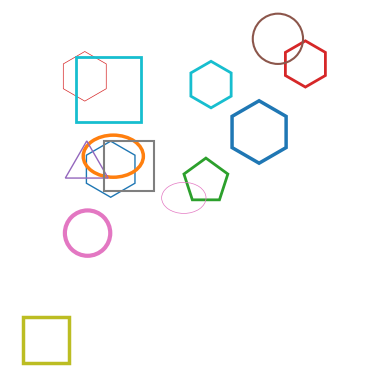[{"shape": "hexagon", "thickness": 1, "radius": 0.36, "center": [0.288, 0.561]}, {"shape": "hexagon", "thickness": 2.5, "radius": 0.41, "center": [0.673, 0.657]}, {"shape": "oval", "thickness": 2.5, "radius": 0.39, "center": [0.294, 0.594]}, {"shape": "pentagon", "thickness": 2, "radius": 0.3, "center": [0.535, 0.529]}, {"shape": "hexagon", "thickness": 0.5, "radius": 0.32, "center": [0.22, 0.802]}, {"shape": "hexagon", "thickness": 2, "radius": 0.3, "center": [0.793, 0.834]}, {"shape": "triangle", "thickness": 1, "radius": 0.32, "center": [0.225, 0.57]}, {"shape": "circle", "thickness": 1.5, "radius": 0.33, "center": [0.722, 0.899]}, {"shape": "circle", "thickness": 3, "radius": 0.29, "center": [0.227, 0.395]}, {"shape": "oval", "thickness": 0.5, "radius": 0.29, "center": [0.477, 0.486]}, {"shape": "square", "thickness": 1.5, "radius": 0.33, "center": [0.334, 0.569]}, {"shape": "square", "thickness": 2.5, "radius": 0.3, "center": [0.119, 0.116]}, {"shape": "square", "thickness": 2, "radius": 0.42, "center": [0.283, 0.766]}, {"shape": "hexagon", "thickness": 2, "radius": 0.3, "center": [0.548, 0.78]}]